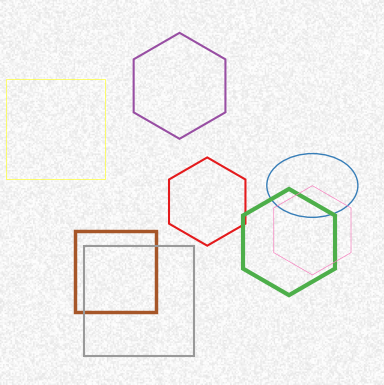[{"shape": "hexagon", "thickness": 1.5, "radius": 0.57, "center": [0.538, 0.476]}, {"shape": "oval", "thickness": 1, "radius": 0.59, "center": [0.811, 0.518]}, {"shape": "hexagon", "thickness": 3, "radius": 0.69, "center": [0.751, 0.371]}, {"shape": "hexagon", "thickness": 1.5, "radius": 0.69, "center": [0.466, 0.777]}, {"shape": "square", "thickness": 0.5, "radius": 0.65, "center": [0.144, 0.666]}, {"shape": "square", "thickness": 2.5, "radius": 0.52, "center": [0.3, 0.294]}, {"shape": "hexagon", "thickness": 0.5, "radius": 0.58, "center": [0.811, 0.402]}, {"shape": "square", "thickness": 1.5, "radius": 0.71, "center": [0.361, 0.218]}]